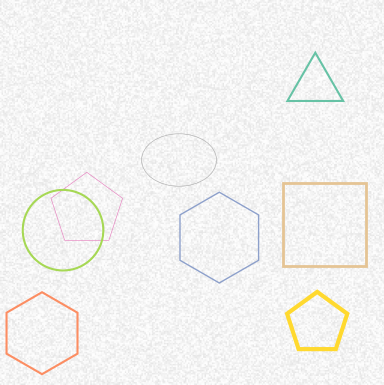[{"shape": "triangle", "thickness": 1.5, "radius": 0.42, "center": [0.819, 0.78]}, {"shape": "hexagon", "thickness": 1.5, "radius": 0.53, "center": [0.109, 0.135]}, {"shape": "hexagon", "thickness": 1, "radius": 0.59, "center": [0.57, 0.383]}, {"shape": "pentagon", "thickness": 0.5, "radius": 0.49, "center": [0.225, 0.455]}, {"shape": "circle", "thickness": 1.5, "radius": 0.52, "center": [0.164, 0.402]}, {"shape": "pentagon", "thickness": 3, "radius": 0.41, "center": [0.824, 0.16]}, {"shape": "square", "thickness": 2, "radius": 0.54, "center": [0.842, 0.418]}, {"shape": "oval", "thickness": 0.5, "radius": 0.49, "center": [0.465, 0.584]}]